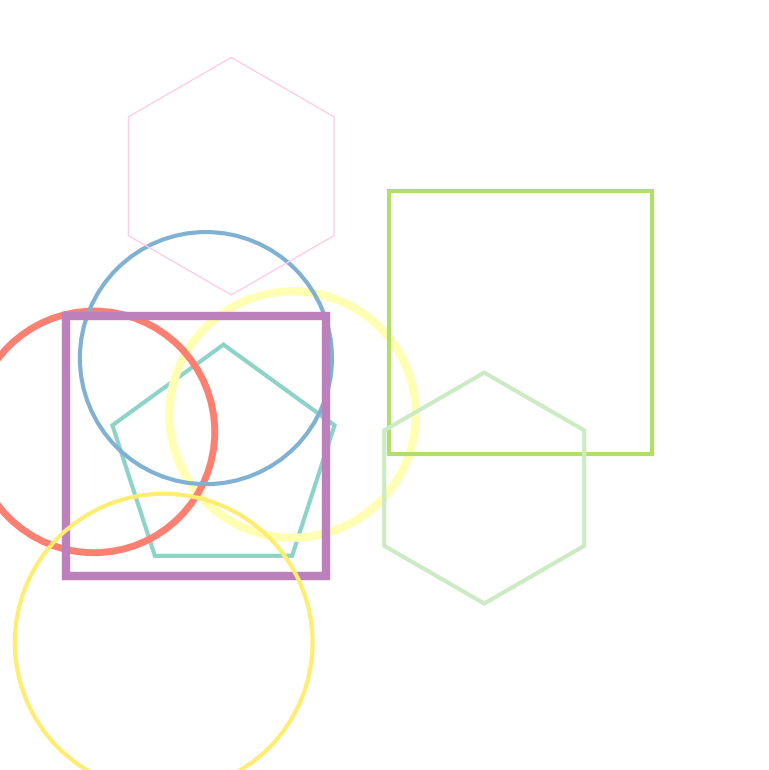[{"shape": "pentagon", "thickness": 1.5, "radius": 0.76, "center": [0.29, 0.401]}, {"shape": "circle", "thickness": 3, "radius": 0.8, "center": [0.38, 0.462]}, {"shape": "circle", "thickness": 2.5, "radius": 0.78, "center": [0.122, 0.439]}, {"shape": "circle", "thickness": 1.5, "radius": 0.82, "center": [0.267, 0.535]}, {"shape": "square", "thickness": 1.5, "radius": 0.85, "center": [0.676, 0.581]}, {"shape": "hexagon", "thickness": 0.5, "radius": 0.77, "center": [0.3, 0.771]}, {"shape": "square", "thickness": 3, "radius": 0.84, "center": [0.255, 0.421]}, {"shape": "hexagon", "thickness": 1.5, "radius": 0.75, "center": [0.629, 0.366]}, {"shape": "circle", "thickness": 1.5, "radius": 0.97, "center": [0.213, 0.165]}]